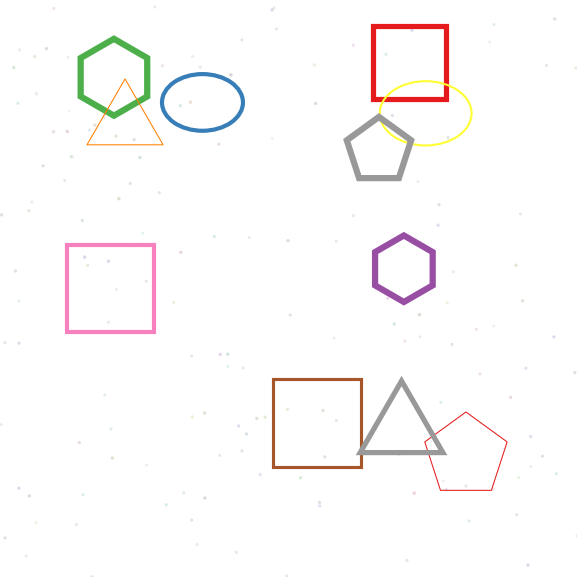[{"shape": "square", "thickness": 2.5, "radius": 0.32, "center": [0.709, 0.891]}, {"shape": "pentagon", "thickness": 0.5, "radius": 0.37, "center": [0.807, 0.211]}, {"shape": "oval", "thickness": 2, "radius": 0.35, "center": [0.351, 0.822]}, {"shape": "hexagon", "thickness": 3, "radius": 0.33, "center": [0.197, 0.865]}, {"shape": "hexagon", "thickness": 3, "radius": 0.29, "center": [0.699, 0.534]}, {"shape": "triangle", "thickness": 0.5, "radius": 0.38, "center": [0.217, 0.786]}, {"shape": "oval", "thickness": 1, "radius": 0.4, "center": [0.737, 0.803]}, {"shape": "square", "thickness": 1.5, "radius": 0.38, "center": [0.548, 0.267]}, {"shape": "square", "thickness": 2, "radius": 0.38, "center": [0.192, 0.5]}, {"shape": "pentagon", "thickness": 3, "radius": 0.29, "center": [0.656, 0.738]}, {"shape": "triangle", "thickness": 2.5, "radius": 0.41, "center": [0.695, 0.257]}]